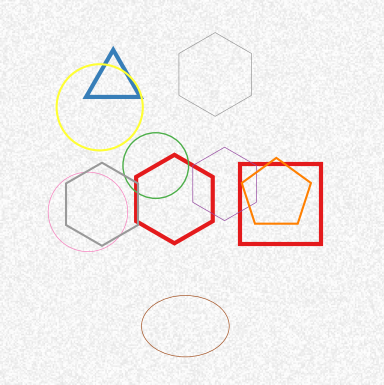[{"shape": "hexagon", "thickness": 3, "radius": 0.57, "center": [0.453, 0.483]}, {"shape": "square", "thickness": 3, "radius": 0.52, "center": [0.728, 0.47]}, {"shape": "triangle", "thickness": 3, "radius": 0.41, "center": [0.294, 0.789]}, {"shape": "circle", "thickness": 1, "radius": 0.43, "center": [0.405, 0.57]}, {"shape": "hexagon", "thickness": 0.5, "radius": 0.48, "center": [0.583, 0.522]}, {"shape": "pentagon", "thickness": 1.5, "radius": 0.47, "center": [0.718, 0.495]}, {"shape": "circle", "thickness": 1.5, "radius": 0.56, "center": [0.259, 0.721]}, {"shape": "oval", "thickness": 0.5, "radius": 0.57, "center": [0.481, 0.153]}, {"shape": "circle", "thickness": 0.5, "radius": 0.52, "center": [0.228, 0.45]}, {"shape": "hexagon", "thickness": 0.5, "radius": 0.54, "center": [0.559, 0.807]}, {"shape": "hexagon", "thickness": 1.5, "radius": 0.54, "center": [0.265, 0.469]}]